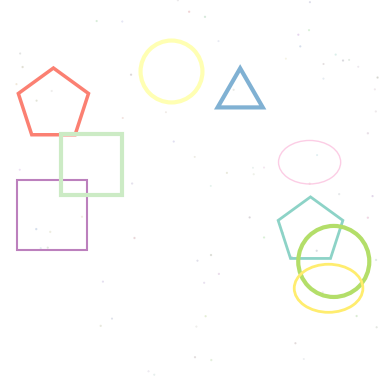[{"shape": "pentagon", "thickness": 2, "radius": 0.44, "center": [0.807, 0.4]}, {"shape": "circle", "thickness": 3, "radius": 0.4, "center": [0.445, 0.814]}, {"shape": "pentagon", "thickness": 2.5, "radius": 0.48, "center": [0.139, 0.728]}, {"shape": "triangle", "thickness": 3, "radius": 0.34, "center": [0.624, 0.755]}, {"shape": "circle", "thickness": 3, "radius": 0.46, "center": [0.867, 0.321]}, {"shape": "oval", "thickness": 1, "radius": 0.4, "center": [0.804, 0.579]}, {"shape": "square", "thickness": 1.5, "radius": 0.45, "center": [0.136, 0.442]}, {"shape": "square", "thickness": 3, "radius": 0.4, "center": [0.239, 0.573]}, {"shape": "oval", "thickness": 2, "radius": 0.45, "center": [0.853, 0.251]}]